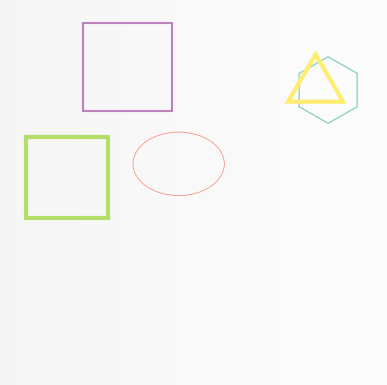[{"shape": "hexagon", "thickness": 1, "radius": 0.43, "center": [0.847, 0.766]}, {"shape": "oval", "thickness": 0.5, "radius": 0.59, "center": [0.461, 0.574]}, {"shape": "square", "thickness": 3, "radius": 0.53, "center": [0.174, 0.539]}, {"shape": "square", "thickness": 1.5, "radius": 0.57, "center": [0.329, 0.825]}, {"shape": "triangle", "thickness": 3, "radius": 0.41, "center": [0.814, 0.777]}]